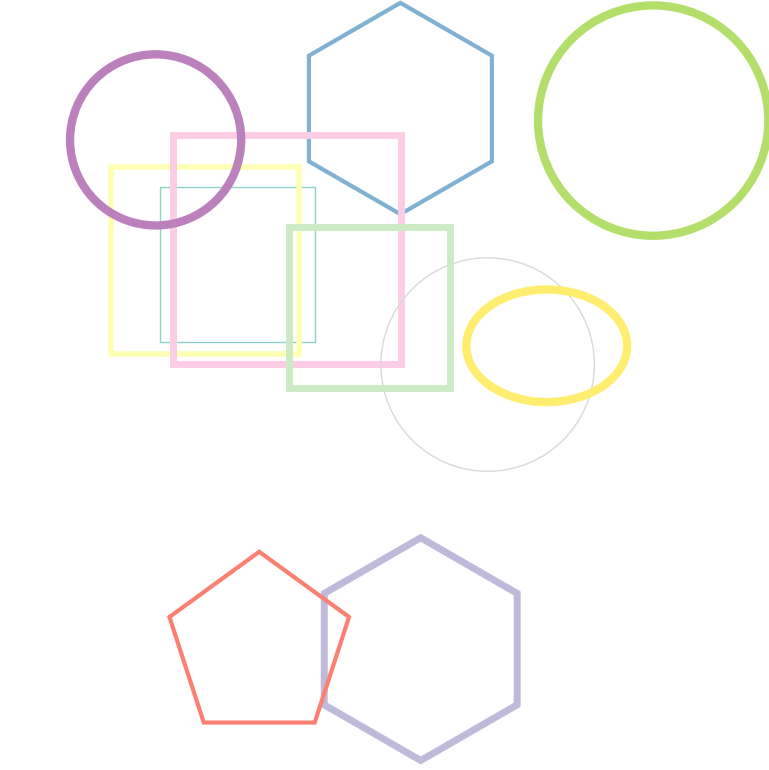[{"shape": "square", "thickness": 0.5, "radius": 0.5, "center": [0.309, 0.656]}, {"shape": "square", "thickness": 2, "radius": 0.61, "center": [0.266, 0.661]}, {"shape": "hexagon", "thickness": 2.5, "radius": 0.72, "center": [0.546, 0.157]}, {"shape": "pentagon", "thickness": 1.5, "radius": 0.61, "center": [0.337, 0.161]}, {"shape": "hexagon", "thickness": 1.5, "radius": 0.69, "center": [0.52, 0.859]}, {"shape": "circle", "thickness": 3, "radius": 0.75, "center": [0.848, 0.843]}, {"shape": "square", "thickness": 2.5, "radius": 0.74, "center": [0.373, 0.676]}, {"shape": "circle", "thickness": 0.5, "radius": 0.69, "center": [0.633, 0.527]}, {"shape": "circle", "thickness": 3, "radius": 0.56, "center": [0.202, 0.818]}, {"shape": "square", "thickness": 2.5, "radius": 0.52, "center": [0.48, 0.6]}, {"shape": "oval", "thickness": 3, "radius": 0.52, "center": [0.71, 0.551]}]